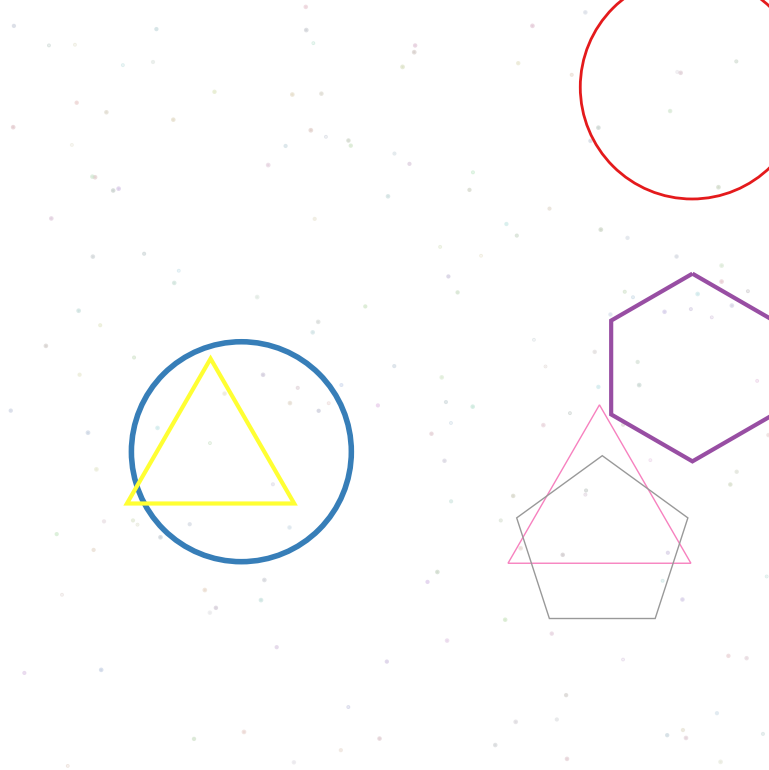[{"shape": "circle", "thickness": 1, "radius": 0.73, "center": [0.899, 0.887]}, {"shape": "circle", "thickness": 2, "radius": 0.71, "center": [0.313, 0.413]}, {"shape": "hexagon", "thickness": 1.5, "radius": 0.61, "center": [0.899, 0.523]}, {"shape": "triangle", "thickness": 1.5, "radius": 0.63, "center": [0.273, 0.409]}, {"shape": "triangle", "thickness": 0.5, "radius": 0.69, "center": [0.779, 0.337]}, {"shape": "pentagon", "thickness": 0.5, "radius": 0.58, "center": [0.782, 0.291]}]